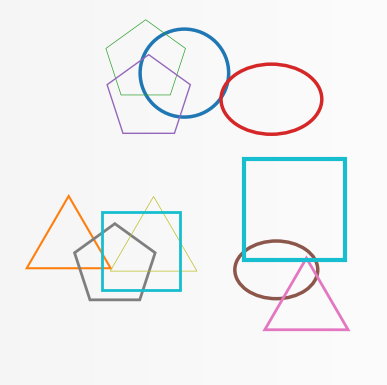[{"shape": "circle", "thickness": 2.5, "radius": 0.57, "center": [0.476, 0.81]}, {"shape": "triangle", "thickness": 1.5, "radius": 0.63, "center": [0.177, 0.366]}, {"shape": "pentagon", "thickness": 0.5, "radius": 0.54, "center": [0.376, 0.841]}, {"shape": "oval", "thickness": 2.5, "radius": 0.65, "center": [0.7, 0.742]}, {"shape": "pentagon", "thickness": 1, "radius": 0.56, "center": [0.384, 0.745]}, {"shape": "oval", "thickness": 2.5, "radius": 0.54, "center": [0.713, 0.299]}, {"shape": "triangle", "thickness": 2, "radius": 0.62, "center": [0.791, 0.206]}, {"shape": "pentagon", "thickness": 2, "radius": 0.55, "center": [0.296, 0.31]}, {"shape": "triangle", "thickness": 0.5, "radius": 0.65, "center": [0.396, 0.36]}, {"shape": "square", "thickness": 2, "radius": 0.51, "center": [0.364, 0.349]}, {"shape": "square", "thickness": 3, "radius": 0.65, "center": [0.76, 0.456]}]